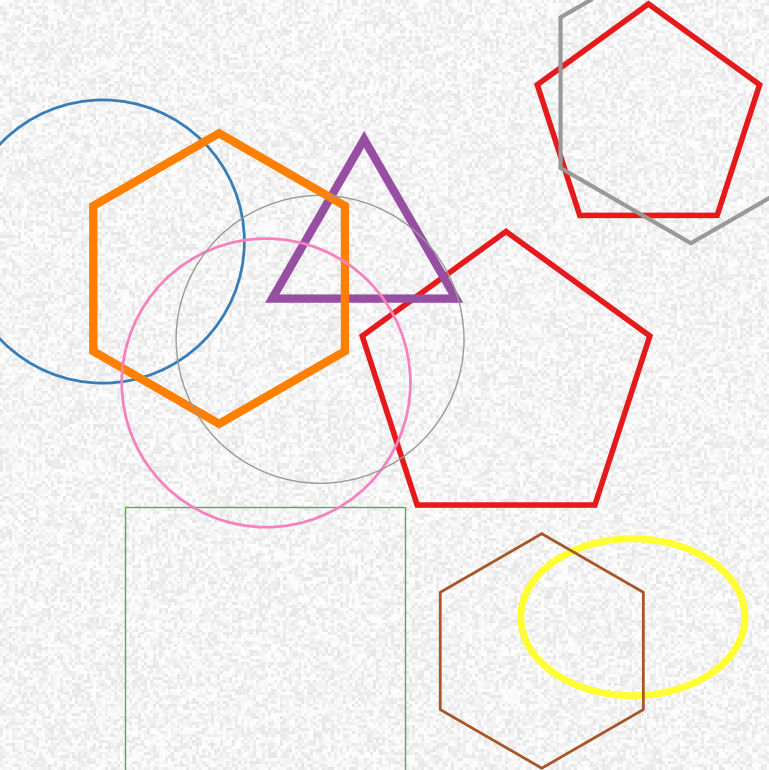[{"shape": "pentagon", "thickness": 2, "radius": 0.98, "center": [0.657, 0.503]}, {"shape": "pentagon", "thickness": 2, "radius": 0.76, "center": [0.842, 0.843]}, {"shape": "circle", "thickness": 1, "radius": 0.92, "center": [0.133, 0.686]}, {"shape": "square", "thickness": 0.5, "radius": 0.91, "center": [0.344, 0.16]}, {"shape": "triangle", "thickness": 3, "radius": 0.69, "center": [0.473, 0.681]}, {"shape": "hexagon", "thickness": 3, "radius": 0.94, "center": [0.285, 0.638]}, {"shape": "oval", "thickness": 2.5, "radius": 0.73, "center": [0.822, 0.198]}, {"shape": "hexagon", "thickness": 1, "radius": 0.76, "center": [0.704, 0.155]}, {"shape": "circle", "thickness": 1, "radius": 0.94, "center": [0.346, 0.503]}, {"shape": "hexagon", "thickness": 1.5, "radius": 0.98, "center": [0.897, 0.88]}, {"shape": "circle", "thickness": 0.5, "radius": 0.93, "center": [0.416, 0.559]}]